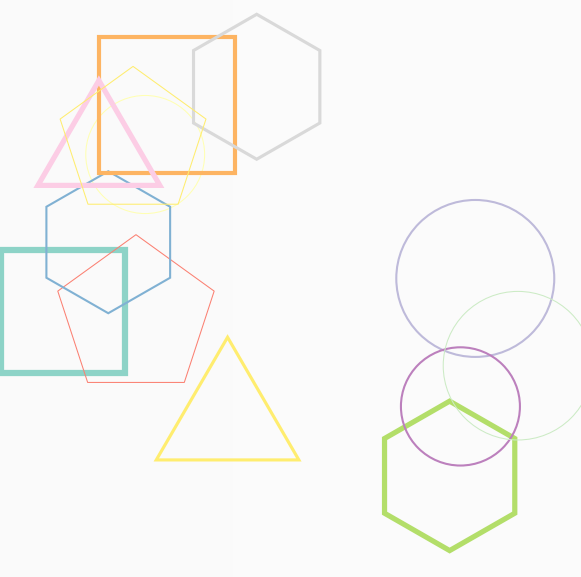[{"shape": "square", "thickness": 3, "radius": 0.53, "center": [0.109, 0.46]}, {"shape": "circle", "thickness": 0.5, "radius": 0.51, "center": [0.25, 0.732]}, {"shape": "circle", "thickness": 1, "radius": 0.68, "center": [0.818, 0.517]}, {"shape": "pentagon", "thickness": 0.5, "radius": 0.71, "center": [0.234, 0.451]}, {"shape": "hexagon", "thickness": 1, "radius": 0.61, "center": [0.186, 0.58]}, {"shape": "square", "thickness": 2, "radius": 0.59, "center": [0.288, 0.817]}, {"shape": "hexagon", "thickness": 2.5, "radius": 0.65, "center": [0.774, 0.175]}, {"shape": "triangle", "thickness": 2.5, "radius": 0.61, "center": [0.17, 0.739]}, {"shape": "hexagon", "thickness": 1.5, "radius": 0.63, "center": [0.442, 0.849]}, {"shape": "circle", "thickness": 1, "radius": 0.51, "center": [0.792, 0.295]}, {"shape": "circle", "thickness": 0.5, "radius": 0.64, "center": [0.891, 0.366]}, {"shape": "triangle", "thickness": 1.5, "radius": 0.71, "center": [0.392, 0.274]}, {"shape": "pentagon", "thickness": 0.5, "radius": 0.66, "center": [0.229, 0.752]}]